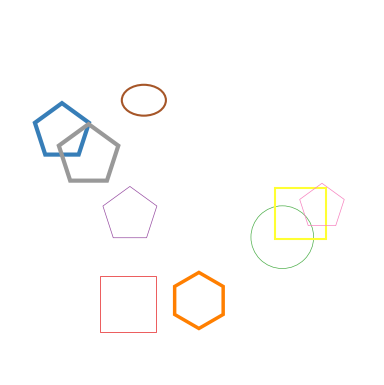[{"shape": "square", "thickness": 0.5, "radius": 0.36, "center": [0.333, 0.211]}, {"shape": "pentagon", "thickness": 3, "radius": 0.37, "center": [0.161, 0.658]}, {"shape": "circle", "thickness": 0.5, "radius": 0.41, "center": [0.733, 0.384]}, {"shape": "pentagon", "thickness": 0.5, "radius": 0.37, "center": [0.337, 0.442]}, {"shape": "hexagon", "thickness": 2.5, "radius": 0.36, "center": [0.517, 0.22]}, {"shape": "square", "thickness": 1.5, "radius": 0.33, "center": [0.782, 0.446]}, {"shape": "oval", "thickness": 1.5, "radius": 0.29, "center": [0.374, 0.74]}, {"shape": "pentagon", "thickness": 0.5, "radius": 0.3, "center": [0.836, 0.463]}, {"shape": "pentagon", "thickness": 3, "radius": 0.41, "center": [0.23, 0.597]}]